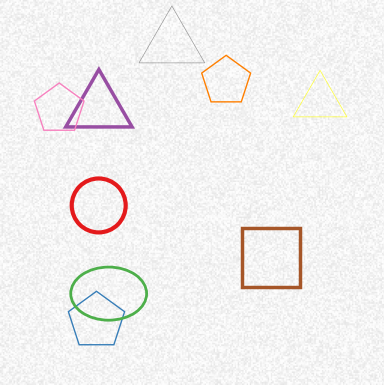[{"shape": "circle", "thickness": 3, "radius": 0.35, "center": [0.256, 0.466]}, {"shape": "pentagon", "thickness": 1, "radius": 0.38, "center": [0.251, 0.167]}, {"shape": "oval", "thickness": 2, "radius": 0.49, "center": [0.282, 0.237]}, {"shape": "triangle", "thickness": 2.5, "radius": 0.5, "center": [0.257, 0.72]}, {"shape": "pentagon", "thickness": 1, "radius": 0.33, "center": [0.587, 0.79]}, {"shape": "triangle", "thickness": 0.5, "radius": 0.4, "center": [0.831, 0.737]}, {"shape": "square", "thickness": 2.5, "radius": 0.38, "center": [0.704, 0.33]}, {"shape": "pentagon", "thickness": 1, "radius": 0.34, "center": [0.154, 0.717]}, {"shape": "triangle", "thickness": 0.5, "radius": 0.49, "center": [0.446, 0.886]}]